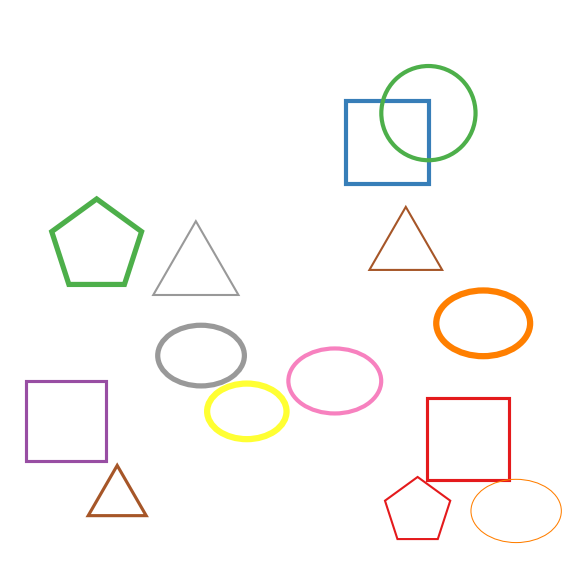[{"shape": "square", "thickness": 1.5, "radius": 0.36, "center": [0.81, 0.239]}, {"shape": "pentagon", "thickness": 1, "radius": 0.3, "center": [0.723, 0.114]}, {"shape": "square", "thickness": 2, "radius": 0.36, "center": [0.67, 0.752]}, {"shape": "circle", "thickness": 2, "radius": 0.41, "center": [0.742, 0.803]}, {"shape": "pentagon", "thickness": 2.5, "radius": 0.41, "center": [0.167, 0.573]}, {"shape": "square", "thickness": 1.5, "radius": 0.35, "center": [0.114, 0.27]}, {"shape": "oval", "thickness": 3, "radius": 0.41, "center": [0.837, 0.439]}, {"shape": "oval", "thickness": 0.5, "radius": 0.39, "center": [0.894, 0.114]}, {"shape": "oval", "thickness": 3, "radius": 0.34, "center": [0.427, 0.287]}, {"shape": "triangle", "thickness": 1, "radius": 0.36, "center": [0.703, 0.568]}, {"shape": "triangle", "thickness": 1.5, "radius": 0.29, "center": [0.203, 0.135]}, {"shape": "oval", "thickness": 2, "radius": 0.4, "center": [0.58, 0.339]}, {"shape": "triangle", "thickness": 1, "radius": 0.43, "center": [0.339, 0.531]}, {"shape": "oval", "thickness": 2.5, "radius": 0.38, "center": [0.348, 0.383]}]